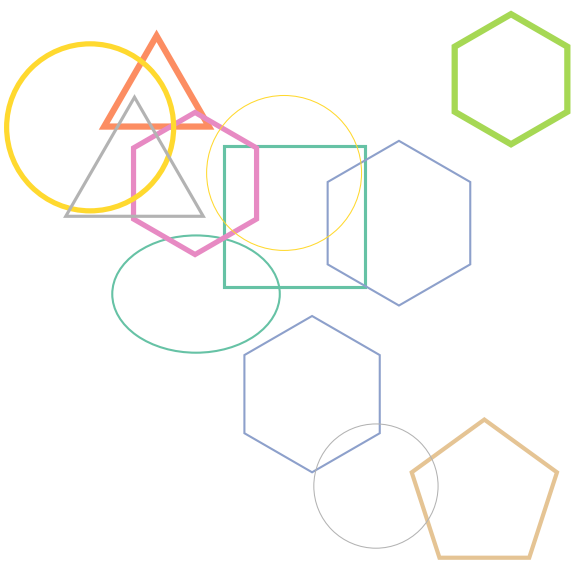[{"shape": "oval", "thickness": 1, "radius": 0.73, "center": [0.339, 0.49]}, {"shape": "square", "thickness": 1.5, "radius": 0.61, "center": [0.51, 0.625]}, {"shape": "triangle", "thickness": 3, "radius": 0.52, "center": [0.271, 0.832]}, {"shape": "hexagon", "thickness": 1, "radius": 0.71, "center": [0.691, 0.613]}, {"shape": "hexagon", "thickness": 1, "radius": 0.68, "center": [0.54, 0.317]}, {"shape": "hexagon", "thickness": 2.5, "radius": 0.62, "center": [0.338, 0.681]}, {"shape": "hexagon", "thickness": 3, "radius": 0.56, "center": [0.885, 0.862]}, {"shape": "circle", "thickness": 0.5, "radius": 0.67, "center": [0.492, 0.7]}, {"shape": "circle", "thickness": 2.5, "radius": 0.72, "center": [0.156, 0.779]}, {"shape": "pentagon", "thickness": 2, "radius": 0.66, "center": [0.839, 0.14]}, {"shape": "circle", "thickness": 0.5, "radius": 0.54, "center": [0.651, 0.157]}, {"shape": "triangle", "thickness": 1.5, "radius": 0.69, "center": [0.233, 0.693]}]